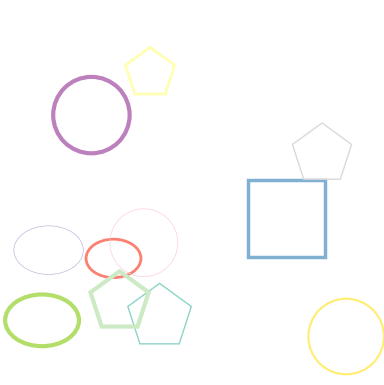[{"shape": "pentagon", "thickness": 1, "radius": 0.43, "center": [0.415, 0.177]}, {"shape": "pentagon", "thickness": 2, "radius": 0.34, "center": [0.39, 0.81]}, {"shape": "oval", "thickness": 0.5, "radius": 0.45, "center": [0.126, 0.35]}, {"shape": "oval", "thickness": 2, "radius": 0.36, "center": [0.295, 0.329]}, {"shape": "square", "thickness": 2.5, "radius": 0.5, "center": [0.744, 0.432]}, {"shape": "oval", "thickness": 3, "radius": 0.48, "center": [0.109, 0.168]}, {"shape": "circle", "thickness": 0.5, "radius": 0.44, "center": [0.374, 0.37]}, {"shape": "pentagon", "thickness": 1, "radius": 0.4, "center": [0.836, 0.6]}, {"shape": "circle", "thickness": 3, "radius": 0.5, "center": [0.237, 0.701]}, {"shape": "pentagon", "thickness": 3, "radius": 0.4, "center": [0.311, 0.216]}, {"shape": "circle", "thickness": 1.5, "radius": 0.49, "center": [0.899, 0.126]}]